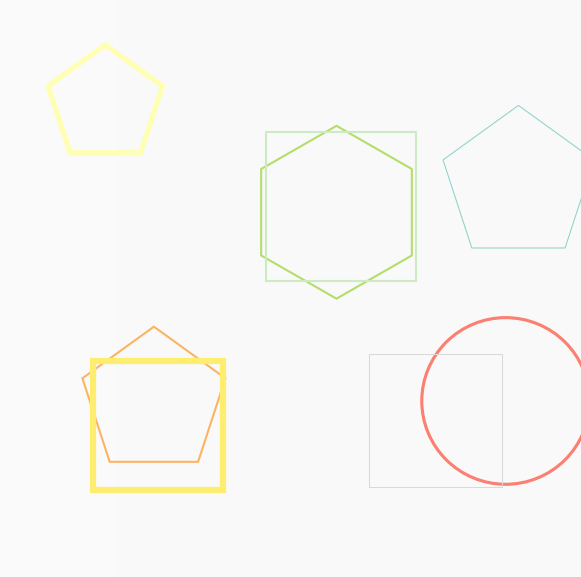[{"shape": "pentagon", "thickness": 0.5, "radius": 0.68, "center": [0.892, 0.68]}, {"shape": "pentagon", "thickness": 2.5, "radius": 0.52, "center": [0.181, 0.818]}, {"shape": "circle", "thickness": 1.5, "radius": 0.72, "center": [0.87, 0.305]}, {"shape": "pentagon", "thickness": 1, "radius": 0.65, "center": [0.265, 0.304]}, {"shape": "hexagon", "thickness": 1, "radius": 0.75, "center": [0.579, 0.632]}, {"shape": "square", "thickness": 0.5, "radius": 0.57, "center": [0.749, 0.271]}, {"shape": "square", "thickness": 1, "radius": 0.65, "center": [0.587, 0.642]}, {"shape": "square", "thickness": 3, "radius": 0.56, "center": [0.271, 0.262]}]